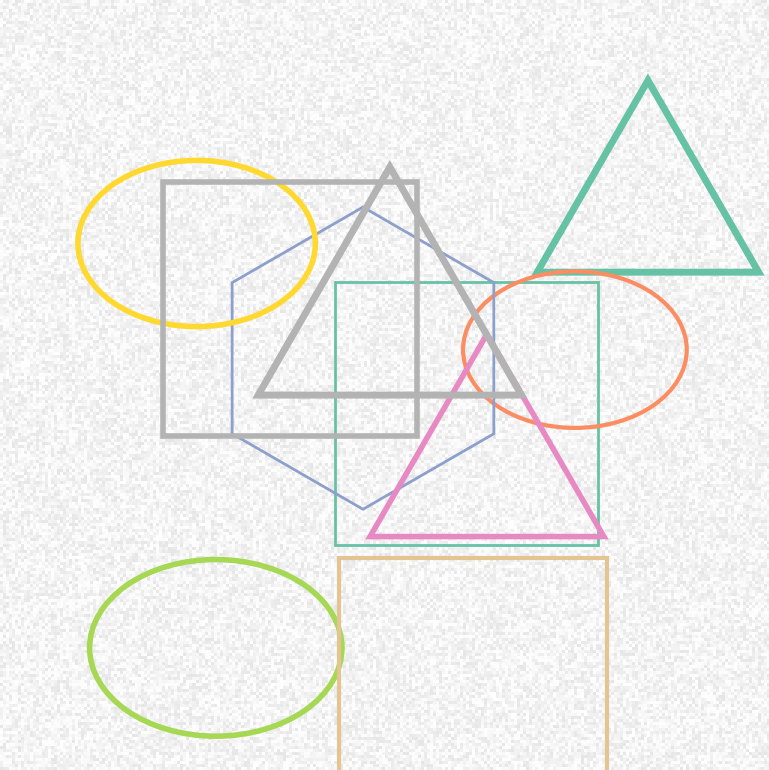[{"shape": "triangle", "thickness": 2.5, "radius": 0.83, "center": [0.841, 0.73]}, {"shape": "square", "thickness": 1, "radius": 0.85, "center": [0.606, 0.463]}, {"shape": "oval", "thickness": 1.5, "radius": 0.73, "center": [0.747, 0.546]}, {"shape": "hexagon", "thickness": 1, "radius": 0.98, "center": [0.471, 0.535]}, {"shape": "triangle", "thickness": 2, "radius": 0.88, "center": [0.632, 0.391]}, {"shape": "oval", "thickness": 2, "radius": 0.82, "center": [0.28, 0.159]}, {"shape": "oval", "thickness": 2, "radius": 0.77, "center": [0.255, 0.684]}, {"shape": "square", "thickness": 1.5, "radius": 0.87, "center": [0.615, 0.101]}, {"shape": "square", "thickness": 2, "radius": 0.83, "center": [0.377, 0.598]}, {"shape": "triangle", "thickness": 2.5, "radius": 0.99, "center": [0.506, 0.586]}]